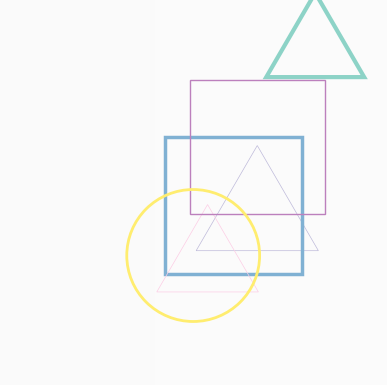[{"shape": "triangle", "thickness": 3, "radius": 0.73, "center": [0.813, 0.873]}, {"shape": "triangle", "thickness": 0.5, "radius": 0.91, "center": [0.664, 0.44]}, {"shape": "square", "thickness": 2.5, "radius": 0.89, "center": [0.603, 0.467]}, {"shape": "triangle", "thickness": 0.5, "radius": 0.76, "center": [0.536, 0.317]}, {"shape": "square", "thickness": 1, "radius": 0.87, "center": [0.664, 0.618]}, {"shape": "circle", "thickness": 2, "radius": 0.86, "center": [0.499, 0.336]}]